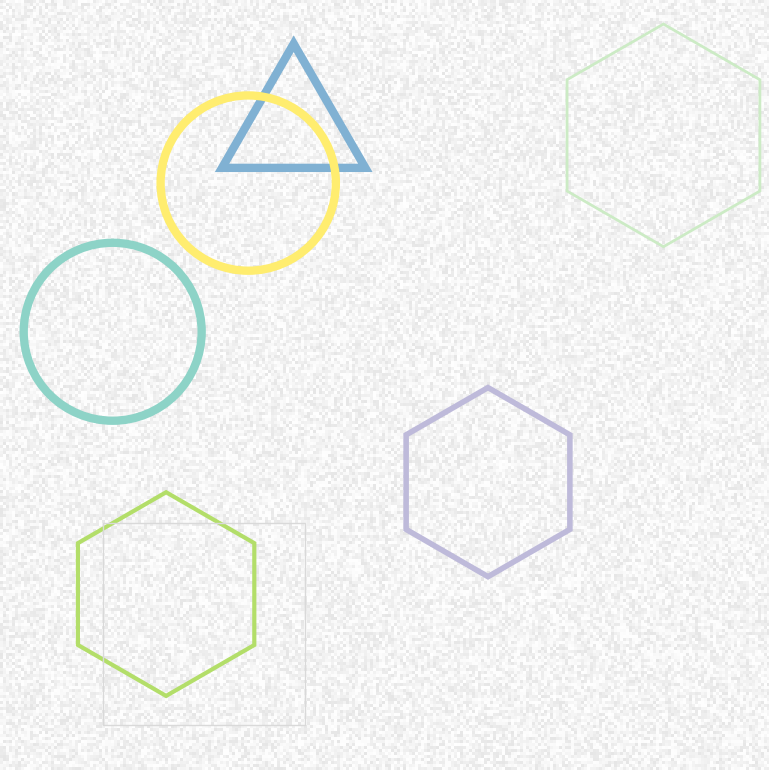[{"shape": "circle", "thickness": 3, "radius": 0.58, "center": [0.146, 0.569]}, {"shape": "hexagon", "thickness": 2, "radius": 0.61, "center": [0.634, 0.374]}, {"shape": "triangle", "thickness": 3, "radius": 0.54, "center": [0.381, 0.836]}, {"shape": "hexagon", "thickness": 1.5, "radius": 0.66, "center": [0.216, 0.228]}, {"shape": "square", "thickness": 0.5, "radius": 0.66, "center": [0.265, 0.19]}, {"shape": "hexagon", "thickness": 1, "radius": 0.72, "center": [0.862, 0.824]}, {"shape": "circle", "thickness": 3, "radius": 0.57, "center": [0.322, 0.762]}]